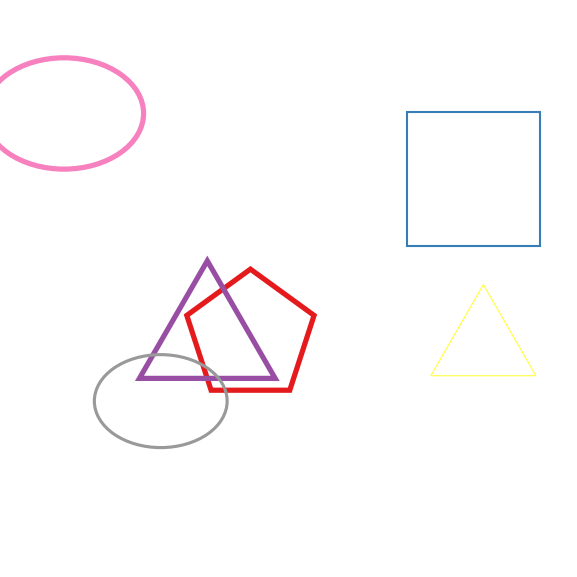[{"shape": "pentagon", "thickness": 2.5, "radius": 0.58, "center": [0.434, 0.417]}, {"shape": "square", "thickness": 1, "radius": 0.58, "center": [0.82, 0.689]}, {"shape": "triangle", "thickness": 2.5, "radius": 0.68, "center": [0.359, 0.412]}, {"shape": "triangle", "thickness": 0.5, "radius": 0.53, "center": [0.837, 0.401]}, {"shape": "oval", "thickness": 2.5, "radius": 0.69, "center": [0.111, 0.803]}, {"shape": "oval", "thickness": 1.5, "radius": 0.57, "center": [0.278, 0.305]}]